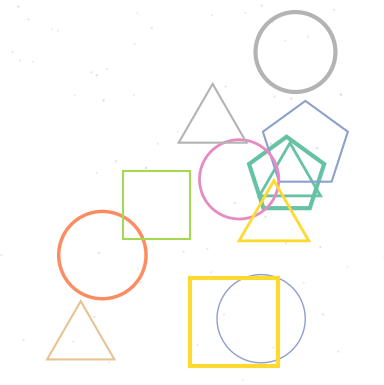[{"shape": "pentagon", "thickness": 3, "radius": 0.51, "center": [0.744, 0.542]}, {"shape": "triangle", "thickness": 2, "radius": 0.46, "center": [0.753, 0.537]}, {"shape": "circle", "thickness": 2.5, "radius": 0.57, "center": [0.266, 0.337]}, {"shape": "circle", "thickness": 1, "radius": 0.57, "center": [0.678, 0.172]}, {"shape": "pentagon", "thickness": 1.5, "radius": 0.58, "center": [0.793, 0.622]}, {"shape": "circle", "thickness": 2, "radius": 0.51, "center": [0.621, 0.534]}, {"shape": "square", "thickness": 1.5, "radius": 0.44, "center": [0.407, 0.467]}, {"shape": "square", "thickness": 3, "radius": 0.57, "center": [0.608, 0.164]}, {"shape": "triangle", "thickness": 2, "radius": 0.52, "center": [0.712, 0.427]}, {"shape": "triangle", "thickness": 1.5, "radius": 0.5, "center": [0.21, 0.117]}, {"shape": "circle", "thickness": 3, "radius": 0.52, "center": [0.767, 0.865]}, {"shape": "triangle", "thickness": 1.5, "radius": 0.51, "center": [0.552, 0.68]}]